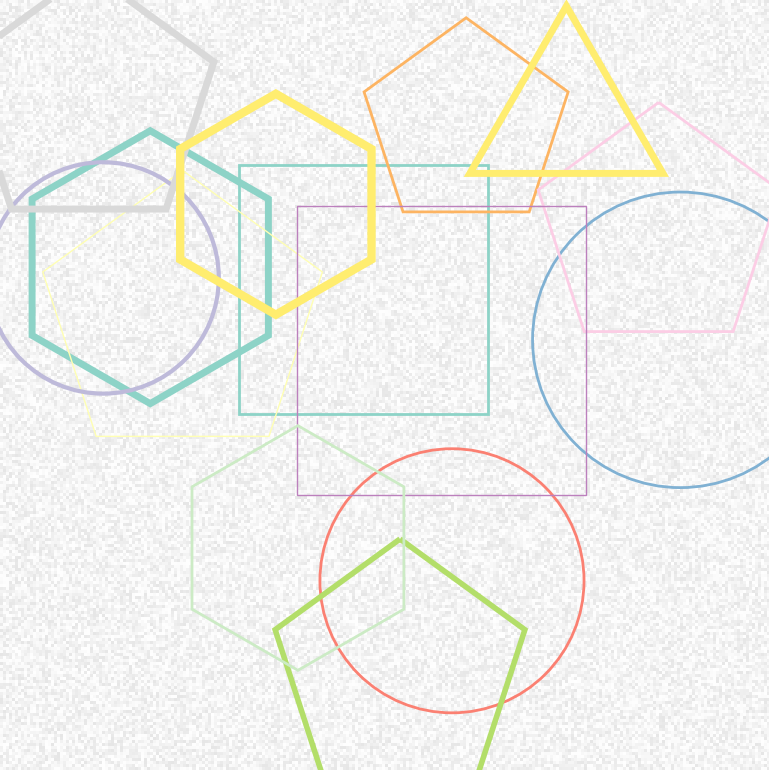[{"shape": "square", "thickness": 1, "radius": 0.81, "center": [0.473, 0.624]}, {"shape": "hexagon", "thickness": 2.5, "radius": 0.89, "center": [0.195, 0.653]}, {"shape": "pentagon", "thickness": 0.5, "radius": 0.95, "center": [0.237, 0.588]}, {"shape": "circle", "thickness": 1.5, "radius": 0.75, "center": [0.134, 0.639]}, {"shape": "circle", "thickness": 1, "radius": 0.86, "center": [0.587, 0.246]}, {"shape": "circle", "thickness": 1, "radius": 0.96, "center": [0.884, 0.559]}, {"shape": "pentagon", "thickness": 1, "radius": 0.7, "center": [0.605, 0.838]}, {"shape": "pentagon", "thickness": 2, "radius": 0.85, "center": [0.52, 0.13]}, {"shape": "pentagon", "thickness": 1, "radius": 0.82, "center": [0.855, 0.703]}, {"shape": "pentagon", "thickness": 2.5, "radius": 0.85, "center": [0.115, 0.867]}, {"shape": "square", "thickness": 0.5, "radius": 0.94, "center": [0.573, 0.545]}, {"shape": "hexagon", "thickness": 1, "radius": 0.79, "center": [0.387, 0.288]}, {"shape": "triangle", "thickness": 2.5, "radius": 0.72, "center": [0.736, 0.847]}, {"shape": "hexagon", "thickness": 3, "radius": 0.72, "center": [0.358, 0.735]}]